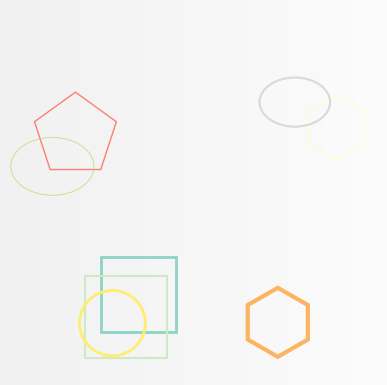[{"shape": "square", "thickness": 2, "radius": 0.48, "center": [0.358, 0.236]}, {"shape": "hexagon", "thickness": 0.5, "radius": 0.42, "center": [0.87, 0.67]}, {"shape": "pentagon", "thickness": 1, "radius": 0.56, "center": [0.195, 0.65]}, {"shape": "hexagon", "thickness": 3, "radius": 0.45, "center": [0.717, 0.163]}, {"shape": "oval", "thickness": 0.5, "radius": 0.54, "center": [0.135, 0.568]}, {"shape": "oval", "thickness": 1.5, "radius": 0.46, "center": [0.761, 0.735]}, {"shape": "square", "thickness": 1.5, "radius": 0.53, "center": [0.325, 0.176]}, {"shape": "circle", "thickness": 2, "radius": 0.42, "center": [0.29, 0.161]}]